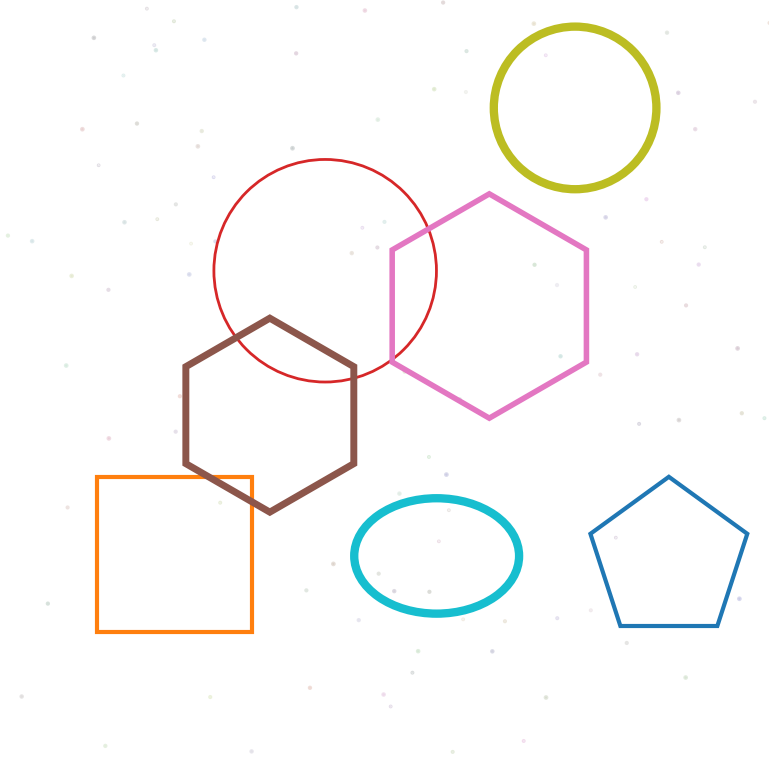[{"shape": "pentagon", "thickness": 1.5, "radius": 0.54, "center": [0.869, 0.274]}, {"shape": "square", "thickness": 1.5, "radius": 0.5, "center": [0.227, 0.28]}, {"shape": "circle", "thickness": 1, "radius": 0.72, "center": [0.422, 0.648]}, {"shape": "hexagon", "thickness": 2.5, "radius": 0.63, "center": [0.35, 0.461]}, {"shape": "hexagon", "thickness": 2, "radius": 0.73, "center": [0.635, 0.603]}, {"shape": "circle", "thickness": 3, "radius": 0.53, "center": [0.747, 0.86]}, {"shape": "oval", "thickness": 3, "radius": 0.54, "center": [0.567, 0.278]}]